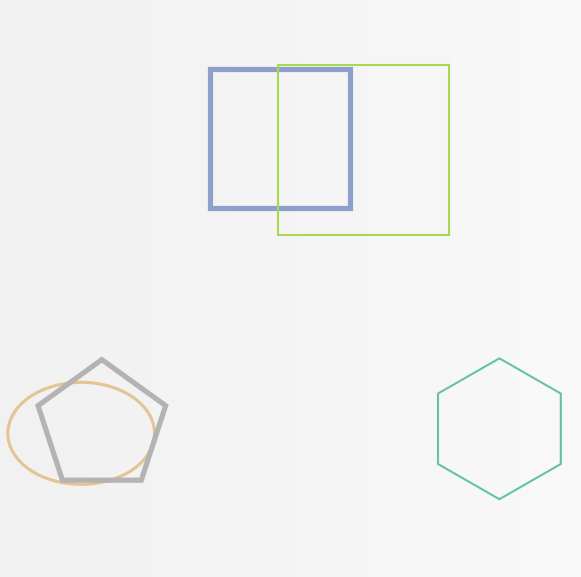[{"shape": "hexagon", "thickness": 1, "radius": 0.61, "center": [0.859, 0.257]}, {"shape": "square", "thickness": 2.5, "radius": 0.6, "center": [0.482, 0.759]}, {"shape": "square", "thickness": 1, "radius": 0.73, "center": [0.625, 0.739]}, {"shape": "oval", "thickness": 1.5, "radius": 0.63, "center": [0.14, 0.249]}, {"shape": "pentagon", "thickness": 2.5, "radius": 0.58, "center": [0.175, 0.261]}]